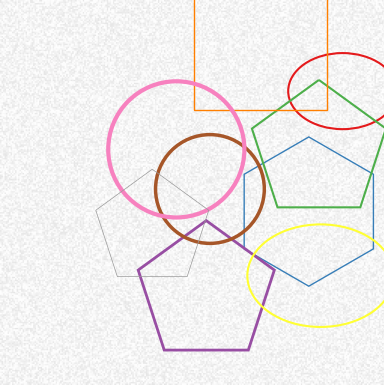[{"shape": "oval", "thickness": 1.5, "radius": 0.71, "center": [0.89, 0.763]}, {"shape": "hexagon", "thickness": 1, "radius": 0.97, "center": [0.802, 0.45]}, {"shape": "pentagon", "thickness": 1.5, "radius": 0.91, "center": [0.828, 0.609]}, {"shape": "pentagon", "thickness": 2, "radius": 0.93, "center": [0.536, 0.241]}, {"shape": "square", "thickness": 1, "radius": 0.86, "center": [0.676, 0.887]}, {"shape": "oval", "thickness": 1.5, "radius": 0.95, "center": [0.833, 0.284]}, {"shape": "circle", "thickness": 2.5, "radius": 0.71, "center": [0.545, 0.509]}, {"shape": "circle", "thickness": 3, "radius": 0.88, "center": [0.458, 0.612]}, {"shape": "pentagon", "thickness": 0.5, "radius": 0.77, "center": [0.395, 0.406]}]